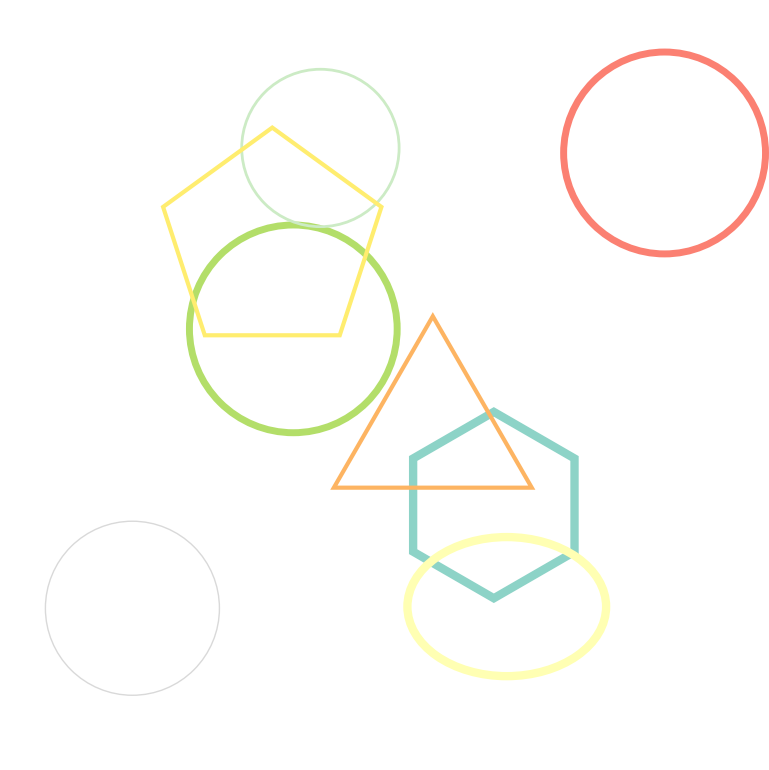[{"shape": "hexagon", "thickness": 3, "radius": 0.61, "center": [0.641, 0.344]}, {"shape": "oval", "thickness": 3, "radius": 0.65, "center": [0.658, 0.212]}, {"shape": "circle", "thickness": 2.5, "radius": 0.66, "center": [0.863, 0.801]}, {"shape": "triangle", "thickness": 1.5, "radius": 0.74, "center": [0.562, 0.441]}, {"shape": "circle", "thickness": 2.5, "radius": 0.67, "center": [0.381, 0.573]}, {"shape": "circle", "thickness": 0.5, "radius": 0.57, "center": [0.172, 0.21]}, {"shape": "circle", "thickness": 1, "radius": 0.51, "center": [0.416, 0.808]}, {"shape": "pentagon", "thickness": 1.5, "radius": 0.75, "center": [0.354, 0.685]}]